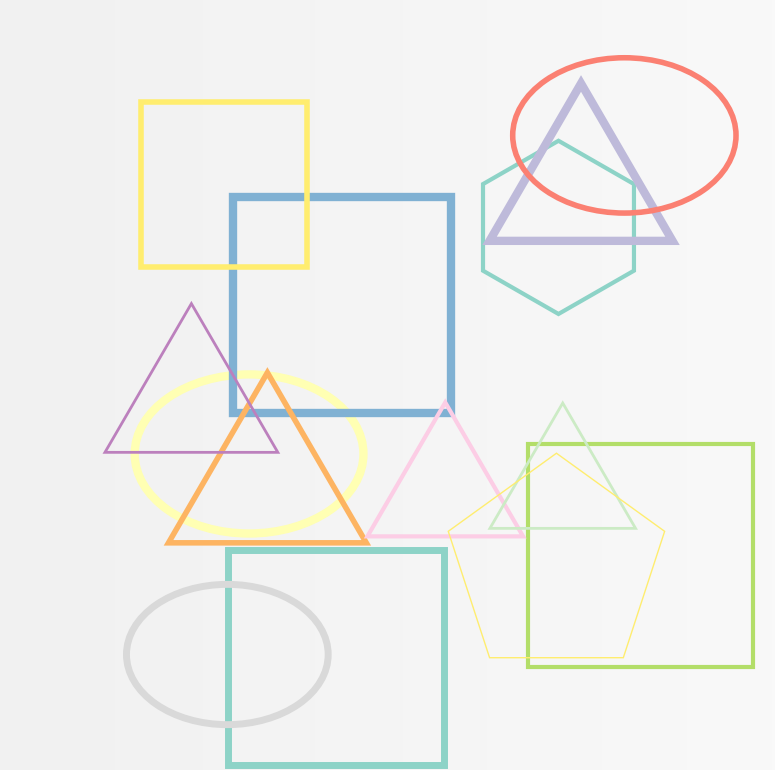[{"shape": "square", "thickness": 2.5, "radius": 0.7, "center": [0.434, 0.146]}, {"shape": "hexagon", "thickness": 1.5, "radius": 0.56, "center": [0.721, 0.705]}, {"shape": "oval", "thickness": 3, "radius": 0.74, "center": [0.321, 0.41]}, {"shape": "triangle", "thickness": 3, "radius": 0.68, "center": [0.75, 0.755]}, {"shape": "oval", "thickness": 2, "radius": 0.72, "center": [0.806, 0.824]}, {"shape": "square", "thickness": 3, "radius": 0.7, "center": [0.441, 0.604]}, {"shape": "triangle", "thickness": 2, "radius": 0.74, "center": [0.345, 0.369]}, {"shape": "square", "thickness": 1.5, "radius": 0.73, "center": [0.826, 0.279]}, {"shape": "triangle", "thickness": 1.5, "radius": 0.58, "center": [0.575, 0.361]}, {"shape": "oval", "thickness": 2.5, "radius": 0.65, "center": [0.293, 0.15]}, {"shape": "triangle", "thickness": 1, "radius": 0.64, "center": [0.247, 0.477]}, {"shape": "triangle", "thickness": 1, "radius": 0.54, "center": [0.726, 0.368]}, {"shape": "square", "thickness": 2, "radius": 0.54, "center": [0.289, 0.76]}, {"shape": "pentagon", "thickness": 0.5, "radius": 0.73, "center": [0.718, 0.265]}]